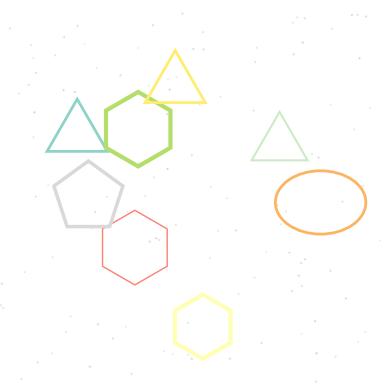[{"shape": "triangle", "thickness": 2, "radius": 0.45, "center": [0.201, 0.652]}, {"shape": "hexagon", "thickness": 3, "radius": 0.42, "center": [0.527, 0.151]}, {"shape": "hexagon", "thickness": 1, "radius": 0.48, "center": [0.35, 0.357]}, {"shape": "oval", "thickness": 2, "radius": 0.59, "center": [0.833, 0.474]}, {"shape": "hexagon", "thickness": 3, "radius": 0.48, "center": [0.359, 0.665]}, {"shape": "pentagon", "thickness": 2.5, "radius": 0.47, "center": [0.23, 0.488]}, {"shape": "triangle", "thickness": 1.5, "radius": 0.42, "center": [0.726, 0.625]}, {"shape": "triangle", "thickness": 2, "radius": 0.45, "center": [0.455, 0.779]}]